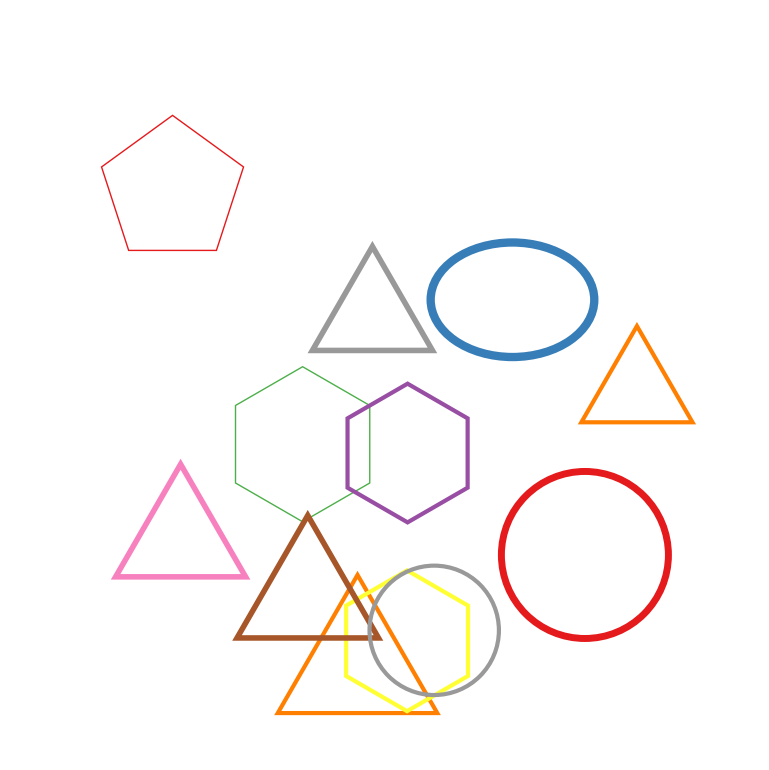[{"shape": "pentagon", "thickness": 0.5, "radius": 0.48, "center": [0.224, 0.753]}, {"shape": "circle", "thickness": 2.5, "radius": 0.54, "center": [0.76, 0.279]}, {"shape": "oval", "thickness": 3, "radius": 0.53, "center": [0.666, 0.611]}, {"shape": "hexagon", "thickness": 0.5, "radius": 0.5, "center": [0.393, 0.423]}, {"shape": "hexagon", "thickness": 1.5, "radius": 0.45, "center": [0.529, 0.412]}, {"shape": "triangle", "thickness": 1.5, "radius": 0.6, "center": [0.464, 0.134]}, {"shape": "triangle", "thickness": 1.5, "radius": 0.42, "center": [0.827, 0.493]}, {"shape": "hexagon", "thickness": 1.5, "radius": 0.46, "center": [0.529, 0.168]}, {"shape": "triangle", "thickness": 2, "radius": 0.53, "center": [0.4, 0.225]}, {"shape": "triangle", "thickness": 2, "radius": 0.49, "center": [0.235, 0.3]}, {"shape": "triangle", "thickness": 2, "radius": 0.45, "center": [0.484, 0.59]}, {"shape": "circle", "thickness": 1.5, "radius": 0.42, "center": [0.564, 0.181]}]